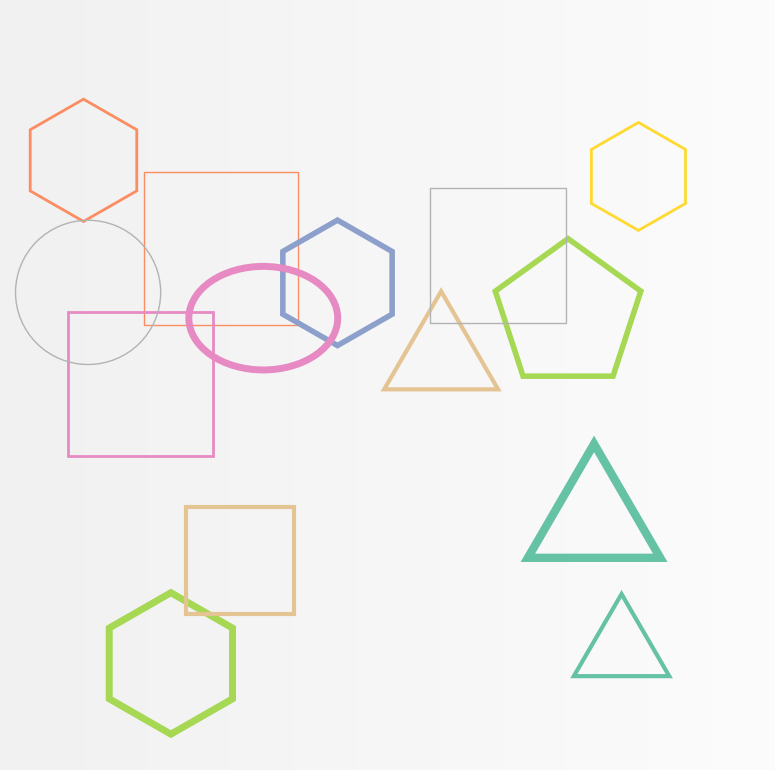[{"shape": "triangle", "thickness": 3, "radius": 0.49, "center": [0.767, 0.325]}, {"shape": "triangle", "thickness": 1.5, "radius": 0.36, "center": [0.802, 0.157]}, {"shape": "square", "thickness": 0.5, "radius": 0.5, "center": [0.285, 0.677]}, {"shape": "hexagon", "thickness": 1, "radius": 0.4, "center": [0.108, 0.792]}, {"shape": "hexagon", "thickness": 2, "radius": 0.41, "center": [0.435, 0.633]}, {"shape": "square", "thickness": 1, "radius": 0.47, "center": [0.181, 0.502]}, {"shape": "oval", "thickness": 2.5, "radius": 0.48, "center": [0.34, 0.587]}, {"shape": "hexagon", "thickness": 2.5, "radius": 0.46, "center": [0.22, 0.138]}, {"shape": "pentagon", "thickness": 2, "radius": 0.49, "center": [0.733, 0.591]}, {"shape": "hexagon", "thickness": 1, "radius": 0.35, "center": [0.824, 0.771]}, {"shape": "triangle", "thickness": 1.5, "radius": 0.42, "center": [0.569, 0.537]}, {"shape": "square", "thickness": 1.5, "radius": 0.35, "center": [0.31, 0.272]}, {"shape": "square", "thickness": 0.5, "radius": 0.44, "center": [0.643, 0.668]}, {"shape": "circle", "thickness": 0.5, "radius": 0.47, "center": [0.114, 0.62]}]